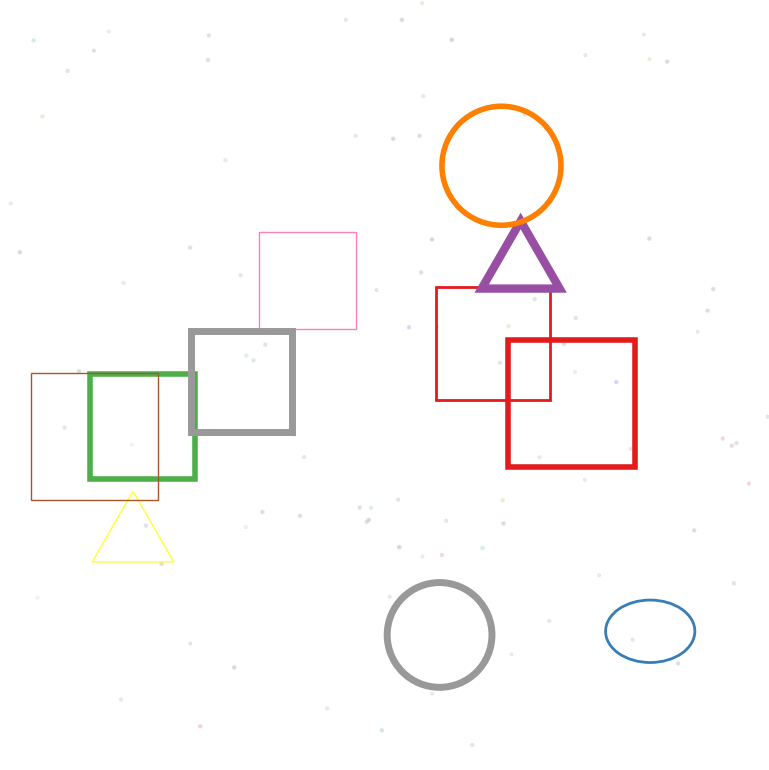[{"shape": "square", "thickness": 1, "radius": 0.37, "center": [0.64, 0.554]}, {"shape": "square", "thickness": 2, "radius": 0.41, "center": [0.742, 0.476]}, {"shape": "oval", "thickness": 1, "radius": 0.29, "center": [0.844, 0.18]}, {"shape": "square", "thickness": 2, "radius": 0.34, "center": [0.185, 0.446]}, {"shape": "triangle", "thickness": 3, "radius": 0.29, "center": [0.676, 0.654]}, {"shape": "circle", "thickness": 2, "radius": 0.39, "center": [0.651, 0.785]}, {"shape": "triangle", "thickness": 0.5, "radius": 0.31, "center": [0.173, 0.301]}, {"shape": "square", "thickness": 0.5, "radius": 0.41, "center": [0.123, 0.433]}, {"shape": "square", "thickness": 0.5, "radius": 0.32, "center": [0.399, 0.636]}, {"shape": "square", "thickness": 2.5, "radius": 0.33, "center": [0.314, 0.504]}, {"shape": "circle", "thickness": 2.5, "radius": 0.34, "center": [0.571, 0.175]}]